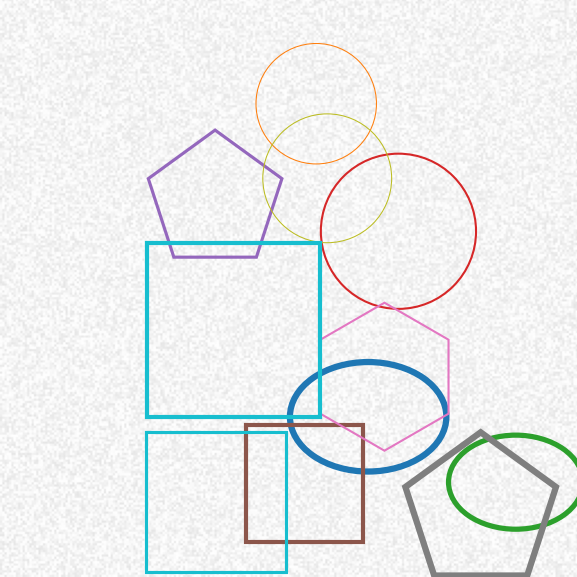[{"shape": "oval", "thickness": 3, "radius": 0.68, "center": [0.637, 0.277]}, {"shape": "circle", "thickness": 0.5, "radius": 0.52, "center": [0.548, 0.82]}, {"shape": "oval", "thickness": 2.5, "radius": 0.58, "center": [0.893, 0.164]}, {"shape": "circle", "thickness": 1, "radius": 0.67, "center": [0.69, 0.599]}, {"shape": "pentagon", "thickness": 1.5, "radius": 0.61, "center": [0.372, 0.652]}, {"shape": "square", "thickness": 2, "radius": 0.51, "center": [0.528, 0.162]}, {"shape": "hexagon", "thickness": 1, "radius": 0.64, "center": [0.666, 0.347]}, {"shape": "pentagon", "thickness": 3, "radius": 0.69, "center": [0.832, 0.113]}, {"shape": "circle", "thickness": 0.5, "radius": 0.56, "center": [0.567, 0.69]}, {"shape": "square", "thickness": 1.5, "radius": 0.61, "center": [0.374, 0.13]}, {"shape": "square", "thickness": 2, "radius": 0.75, "center": [0.405, 0.428]}]